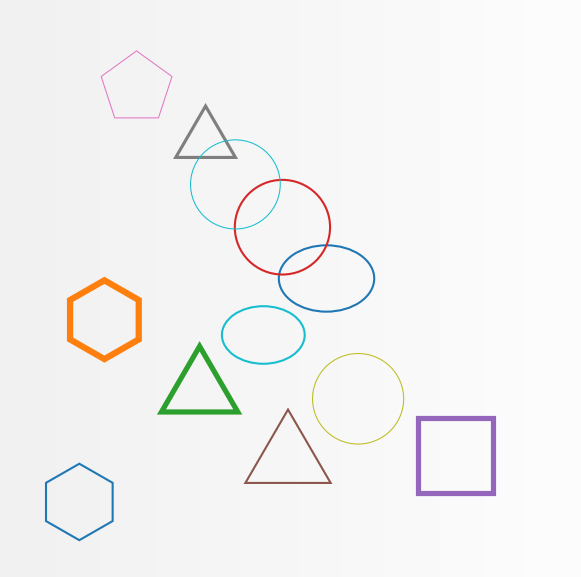[{"shape": "hexagon", "thickness": 1, "radius": 0.33, "center": [0.136, 0.13]}, {"shape": "oval", "thickness": 1, "radius": 0.41, "center": [0.562, 0.517]}, {"shape": "hexagon", "thickness": 3, "radius": 0.34, "center": [0.18, 0.446]}, {"shape": "triangle", "thickness": 2.5, "radius": 0.38, "center": [0.343, 0.324]}, {"shape": "circle", "thickness": 1, "radius": 0.41, "center": [0.486, 0.606]}, {"shape": "square", "thickness": 2.5, "radius": 0.32, "center": [0.784, 0.21]}, {"shape": "triangle", "thickness": 1, "radius": 0.42, "center": [0.496, 0.205]}, {"shape": "pentagon", "thickness": 0.5, "radius": 0.32, "center": [0.235, 0.847]}, {"shape": "triangle", "thickness": 1.5, "radius": 0.3, "center": [0.354, 0.756]}, {"shape": "circle", "thickness": 0.5, "radius": 0.39, "center": [0.616, 0.309]}, {"shape": "circle", "thickness": 0.5, "radius": 0.39, "center": [0.405, 0.68]}, {"shape": "oval", "thickness": 1, "radius": 0.36, "center": [0.453, 0.419]}]